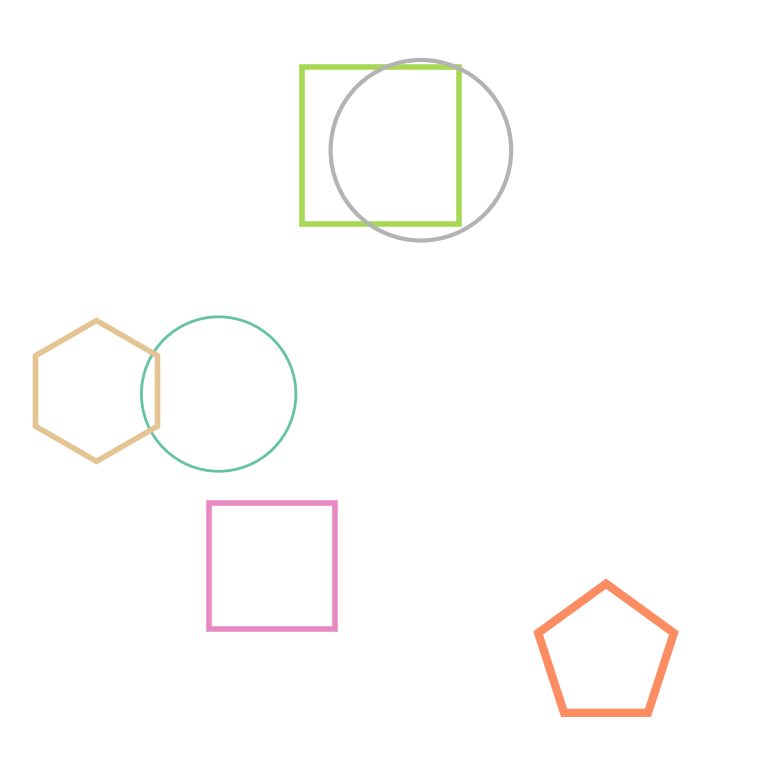[{"shape": "circle", "thickness": 1, "radius": 0.5, "center": [0.284, 0.488]}, {"shape": "pentagon", "thickness": 3, "radius": 0.46, "center": [0.787, 0.149]}, {"shape": "square", "thickness": 2, "radius": 0.41, "center": [0.353, 0.265]}, {"shape": "square", "thickness": 2, "radius": 0.51, "center": [0.494, 0.811]}, {"shape": "hexagon", "thickness": 2, "radius": 0.46, "center": [0.125, 0.492]}, {"shape": "circle", "thickness": 1.5, "radius": 0.59, "center": [0.547, 0.805]}]